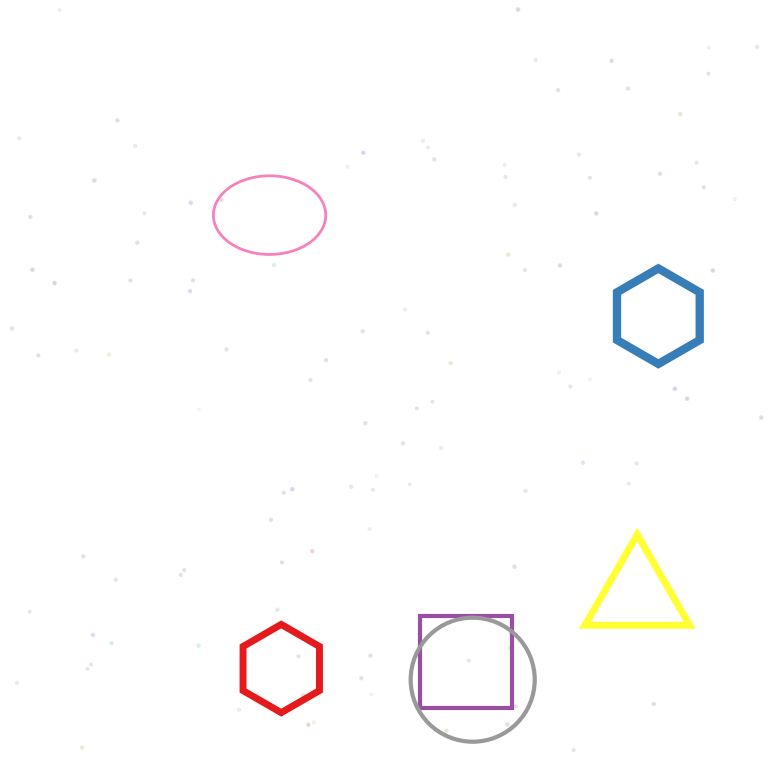[{"shape": "hexagon", "thickness": 2.5, "radius": 0.29, "center": [0.365, 0.132]}, {"shape": "hexagon", "thickness": 3, "radius": 0.31, "center": [0.855, 0.589]}, {"shape": "square", "thickness": 1.5, "radius": 0.3, "center": [0.605, 0.14]}, {"shape": "triangle", "thickness": 2.5, "radius": 0.39, "center": [0.828, 0.227]}, {"shape": "oval", "thickness": 1, "radius": 0.36, "center": [0.35, 0.721]}, {"shape": "circle", "thickness": 1.5, "radius": 0.4, "center": [0.614, 0.117]}]